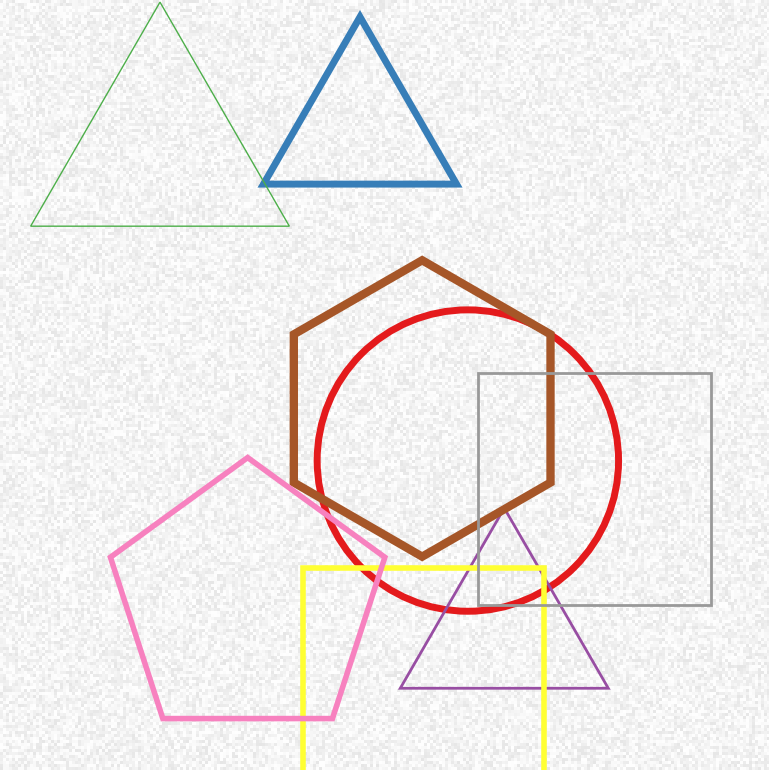[{"shape": "circle", "thickness": 2.5, "radius": 0.98, "center": [0.608, 0.402]}, {"shape": "triangle", "thickness": 2.5, "radius": 0.72, "center": [0.468, 0.833]}, {"shape": "triangle", "thickness": 0.5, "radius": 0.97, "center": [0.208, 0.803]}, {"shape": "triangle", "thickness": 1, "radius": 0.78, "center": [0.655, 0.184]}, {"shape": "square", "thickness": 2, "radius": 0.78, "center": [0.55, 0.105]}, {"shape": "hexagon", "thickness": 3, "radius": 0.96, "center": [0.548, 0.47]}, {"shape": "pentagon", "thickness": 2, "radius": 0.94, "center": [0.322, 0.218]}, {"shape": "square", "thickness": 1, "radius": 0.76, "center": [0.773, 0.365]}]